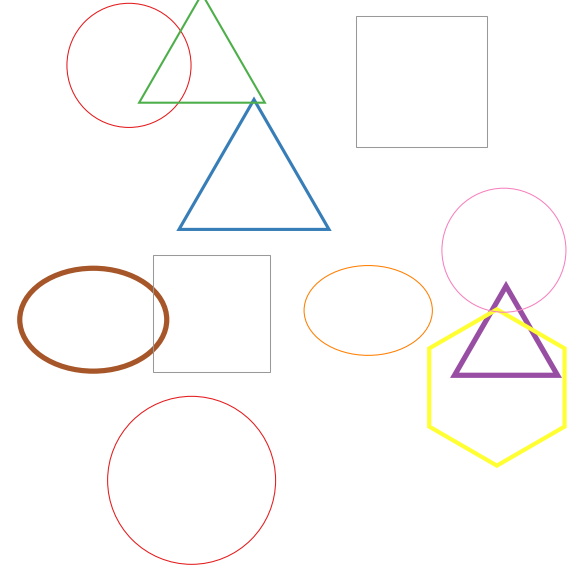[{"shape": "circle", "thickness": 0.5, "radius": 0.54, "center": [0.223, 0.886]}, {"shape": "circle", "thickness": 0.5, "radius": 0.73, "center": [0.332, 0.167]}, {"shape": "triangle", "thickness": 1.5, "radius": 0.75, "center": [0.44, 0.677]}, {"shape": "triangle", "thickness": 1, "radius": 0.63, "center": [0.35, 0.884]}, {"shape": "triangle", "thickness": 2.5, "radius": 0.51, "center": [0.876, 0.401]}, {"shape": "oval", "thickness": 0.5, "radius": 0.56, "center": [0.638, 0.462]}, {"shape": "hexagon", "thickness": 2, "radius": 0.68, "center": [0.86, 0.328]}, {"shape": "oval", "thickness": 2.5, "radius": 0.64, "center": [0.161, 0.446]}, {"shape": "circle", "thickness": 0.5, "radius": 0.54, "center": [0.873, 0.566]}, {"shape": "square", "thickness": 0.5, "radius": 0.57, "center": [0.729, 0.858]}, {"shape": "square", "thickness": 0.5, "radius": 0.51, "center": [0.367, 0.456]}]